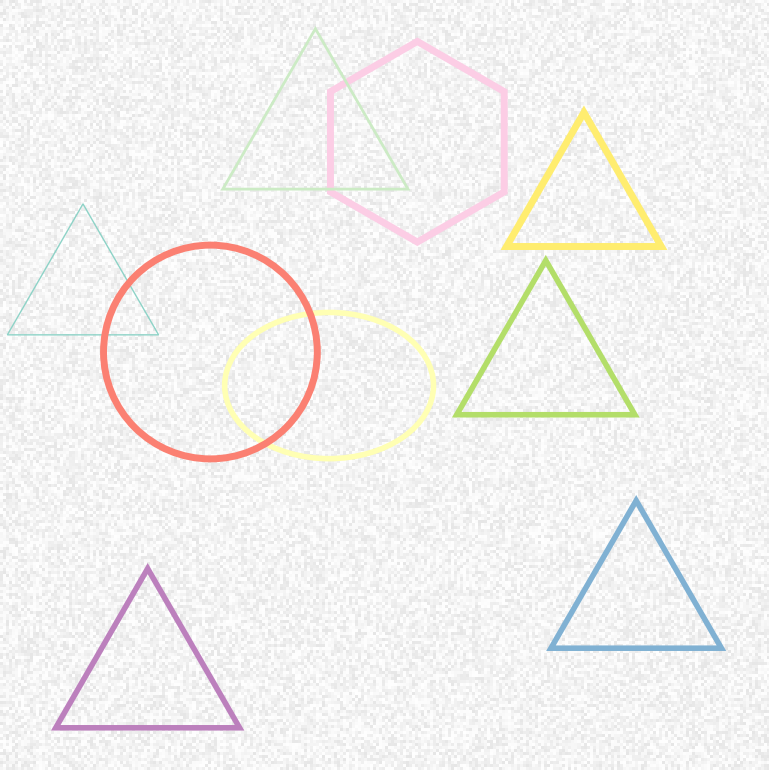[{"shape": "triangle", "thickness": 0.5, "radius": 0.57, "center": [0.108, 0.622]}, {"shape": "oval", "thickness": 2, "radius": 0.68, "center": [0.427, 0.499]}, {"shape": "circle", "thickness": 2.5, "radius": 0.69, "center": [0.273, 0.543]}, {"shape": "triangle", "thickness": 2, "radius": 0.64, "center": [0.826, 0.222]}, {"shape": "triangle", "thickness": 2, "radius": 0.67, "center": [0.709, 0.528]}, {"shape": "hexagon", "thickness": 2.5, "radius": 0.65, "center": [0.542, 0.816]}, {"shape": "triangle", "thickness": 2, "radius": 0.69, "center": [0.192, 0.124]}, {"shape": "triangle", "thickness": 1, "radius": 0.69, "center": [0.41, 0.824]}, {"shape": "triangle", "thickness": 2.5, "radius": 0.58, "center": [0.758, 0.738]}]